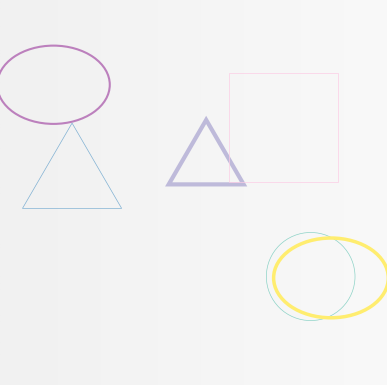[{"shape": "circle", "thickness": 0.5, "radius": 0.57, "center": [0.802, 0.282]}, {"shape": "triangle", "thickness": 3, "radius": 0.56, "center": [0.532, 0.577]}, {"shape": "triangle", "thickness": 0.5, "radius": 0.74, "center": [0.186, 0.533]}, {"shape": "square", "thickness": 0.5, "radius": 0.71, "center": [0.732, 0.67]}, {"shape": "oval", "thickness": 1.5, "radius": 0.73, "center": [0.138, 0.78]}, {"shape": "oval", "thickness": 2.5, "radius": 0.74, "center": [0.854, 0.278]}]